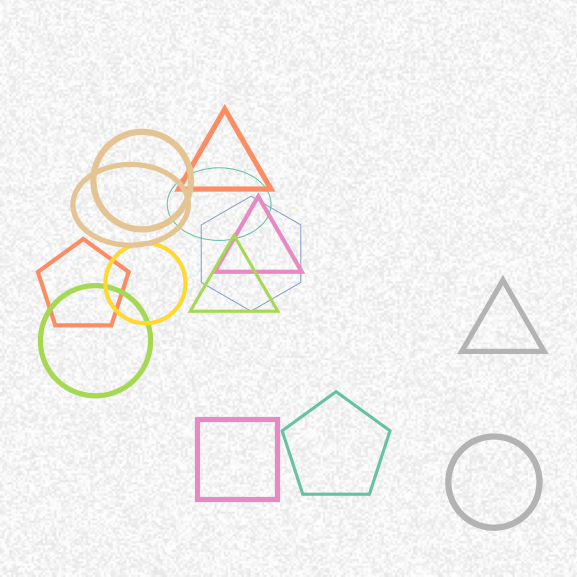[{"shape": "pentagon", "thickness": 1.5, "radius": 0.49, "center": [0.582, 0.223]}, {"shape": "oval", "thickness": 0.5, "radius": 0.45, "center": [0.379, 0.646]}, {"shape": "pentagon", "thickness": 2, "radius": 0.41, "center": [0.144, 0.503]}, {"shape": "triangle", "thickness": 2.5, "radius": 0.46, "center": [0.389, 0.718]}, {"shape": "hexagon", "thickness": 0.5, "radius": 0.5, "center": [0.435, 0.56]}, {"shape": "square", "thickness": 2.5, "radius": 0.35, "center": [0.41, 0.205]}, {"shape": "triangle", "thickness": 2, "radius": 0.43, "center": [0.447, 0.572]}, {"shape": "circle", "thickness": 2.5, "radius": 0.48, "center": [0.165, 0.409]}, {"shape": "triangle", "thickness": 1.5, "radius": 0.44, "center": [0.405, 0.504]}, {"shape": "circle", "thickness": 2, "radius": 0.35, "center": [0.252, 0.509]}, {"shape": "oval", "thickness": 2.5, "radius": 0.5, "center": [0.226, 0.644]}, {"shape": "circle", "thickness": 3, "radius": 0.42, "center": [0.246, 0.686]}, {"shape": "triangle", "thickness": 2.5, "radius": 0.41, "center": [0.871, 0.432]}, {"shape": "circle", "thickness": 3, "radius": 0.39, "center": [0.855, 0.164]}]